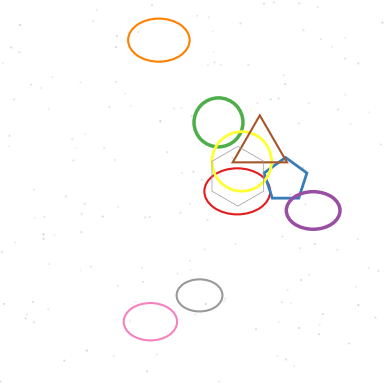[{"shape": "oval", "thickness": 1.5, "radius": 0.43, "center": [0.616, 0.503]}, {"shape": "pentagon", "thickness": 2, "radius": 0.29, "center": [0.742, 0.533]}, {"shape": "circle", "thickness": 2.5, "radius": 0.32, "center": [0.567, 0.682]}, {"shape": "oval", "thickness": 2.5, "radius": 0.35, "center": [0.813, 0.453]}, {"shape": "oval", "thickness": 1.5, "radius": 0.4, "center": [0.413, 0.896]}, {"shape": "circle", "thickness": 2, "radius": 0.39, "center": [0.628, 0.581]}, {"shape": "triangle", "thickness": 1.5, "radius": 0.41, "center": [0.675, 0.619]}, {"shape": "oval", "thickness": 1.5, "radius": 0.35, "center": [0.391, 0.164]}, {"shape": "oval", "thickness": 1.5, "radius": 0.3, "center": [0.518, 0.233]}, {"shape": "hexagon", "thickness": 0.5, "radius": 0.39, "center": [0.618, 0.542]}]